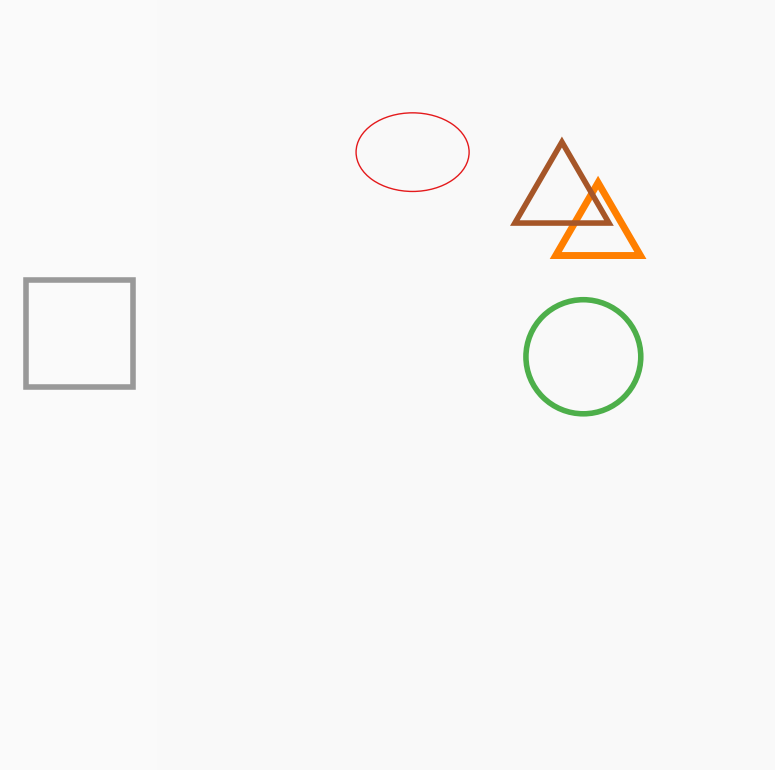[{"shape": "oval", "thickness": 0.5, "radius": 0.36, "center": [0.532, 0.802]}, {"shape": "circle", "thickness": 2, "radius": 0.37, "center": [0.753, 0.537]}, {"shape": "triangle", "thickness": 2.5, "radius": 0.32, "center": [0.772, 0.7]}, {"shape": "triangle", "thickness": 2, "radius": 0.35, "center": [0.725, 0.745]}, {"shape": "square", "thickness": 2, "radius": 0.35, "center": [0.103, 0.567]}]